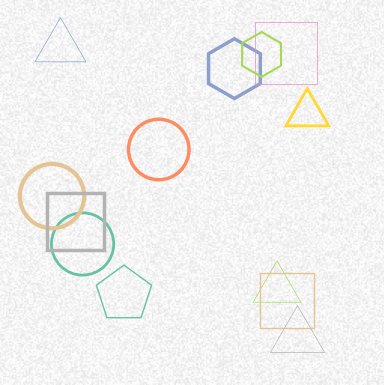[{"shape": "pentagon", "thickness": 1, "radius": 0.38, "center": [0.322, 0.236]}, {"shape": "circle", "thickness": 2, "radius": 0.4, "center": [0.214, 0.366]}, {"shape": "circle", "thickness": 2.5, "radius": 0.39, "center": [0.412, 0.612]}, {"shape": "hexagon", "thickness": 2.5, "radius": 0.39, "center": [0.609, 0.822]}, {"shape": "triangle", "thickness": 0.5, "radius": 0.38, "center": [0.157, 0.878]}, {"shape": "square", "thickness": 0.5, "radius": 0.4, "center": [0.742, 0.862]}, {"shape": "hexagon", "thickness": 1.5, "radius": 0.29, "center": [0.679, 0.859]}, {"shape": "triangle", "thickness": 0.5, "radius": 0.36, "center": [0.719, 0.251]}, {"shape": "triangle", "thickness": 2, "radius": 0.32, "center": [0.798, 0.705]}, {"shape": "square", "thickness": 1, "radius": 0.35, "center": [0.745, 0.219]}, {"shape": "circle", "thickness": 3, "radius": 0.42, "center": [0.135, 0.491]}, {"shape": "square", "thickness": 2.5, "radius": 0.37, "center": [0.197, 0.424]}, {"shape": "triangle", "thickness": 0.5, "radius": 0.41, "center": [0.773, 0.125]}]